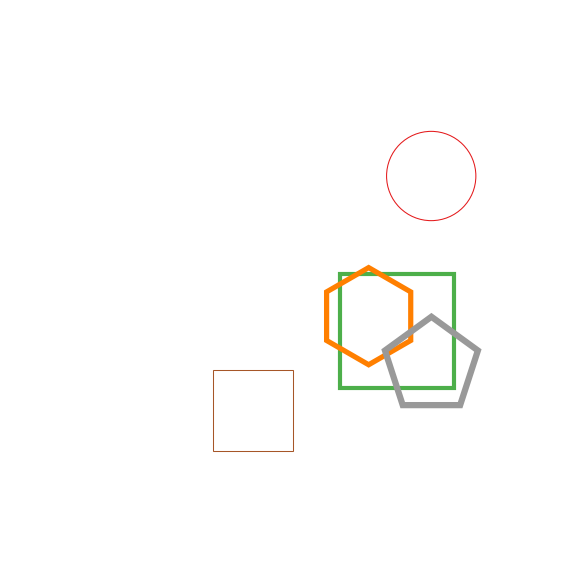[{"shape": "circle", "thickness": 0.5, "radius": 0.39, "center": [0.747, 0.694]}, {"shape": "square", "thickness": 2, "radius": 0.49, "center": [0.688, 0.427]}, {"shape": "hexagon", "thickness": 2.5, "radius": 0.42, "center": [0.638, 0.452]}, {"shape": "square", "thickness": 0.5, "radius": 0.35, "center": [0.438, 0.289]}, {"shape": "pentagon", "thickness": 3, "radius": 0.42, "center": [0.747, 0.366]}]